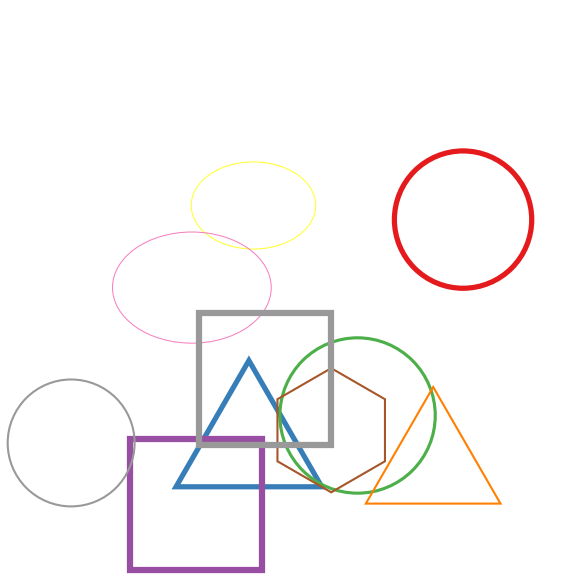[{"shape": "circle", "thickness": 2.5, "radius": 0.59, "center": [0.802, 0.619]}, {"shape": "triangle", "thickness": 2.5, "radius": 0.73, "center": [0.431, 0.229]}, {"shape": "circle", "thickness": 1.5, "radius": 0.67, "center": [0.619, 0.28]}, {"shape": "square", "thickness": 3, "radius": 0.57, "center": [0.339, 0.126]}, {"shape": "triangle", "thickness": 1, "radius": 0.67, "center": [0.75, 0.194]}, {"shape": "oval", "thickness": 0.5, "radius": 0.54, "center": [0.439, 0.643]}, {"shape": "hexagon", "thickness": 1, "radius": 0.54, "center": [0.574, 0.254]}, {"shape": "oval", "thickness": 0.5, "radius": 0.69, "center": [0.332, 0.501]}, {"shape": "square", "thickness": 3, "radius": 0.57, "center": [0.459, 0.342]}, {"shape": "circle", "thickness": 1, "radius": 0.55, "center": [0.123, 0.232]}]